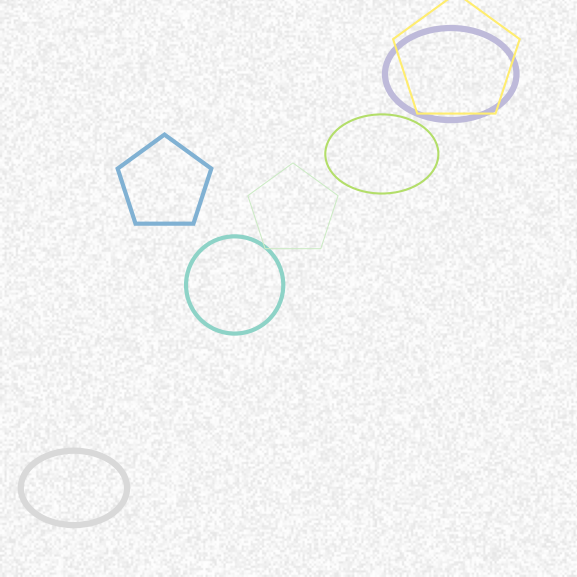[{"shape": "circle", "thickness": 2, "radius": 0.42, "center": [0.406, 0.506]}, {"shape": "oval", "thickness": 3, "radius": 0.57, "center": [0.78, 0.871]}, {"shape": "pentagon", "thickness": 2, "radius": 0.43, "center": [0.285, 0.681]}, {"shape": "oval", "thickness": 1, "radius": 0.49, "center": [0.661, 0.733]}, {"shape": "oval", "thickness": 3, "radius": 0.46, "center": [0.128, 0.154]}, {"shape": "pentagon", "thickness": 0.5, "radius": 0.41, "center": [0.507, 0.635]}, {"shape": "pentagon", "thickness": 1, "radius": 0.58, "center": [0.79, 0.896]}]